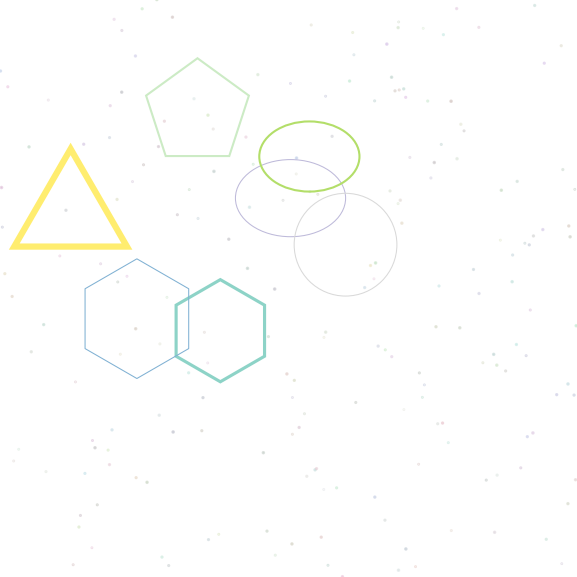[{"shape": "hexagon", "thickness": 1.5, "radius": 0.44, "center": [0.382, 0.426]}, {"shape": "oval", "thickness": 0.5, "radius": 0.48, "center": [0.503, 0.656]}, {"shape": "hexagon", "thickness": 0.5, "radius": 0.52, "center": [0.237, 0.447]}, {"shape": "oval", "thickness": 1, "radius": 0.43, "center": [0.536, 0.728]}, {"shape": "circle", "thickness": 0.5, "radius": 0.44, "center": [0.598, 0.575]}, {"shape": "pentagon", "thickness": 1, "radius": 0.47, "center": [0.342, 0.805]}, {"shape": "triangle", "thickness": 3, "radius": 0.56, "center": [0.122, 0.628]}]